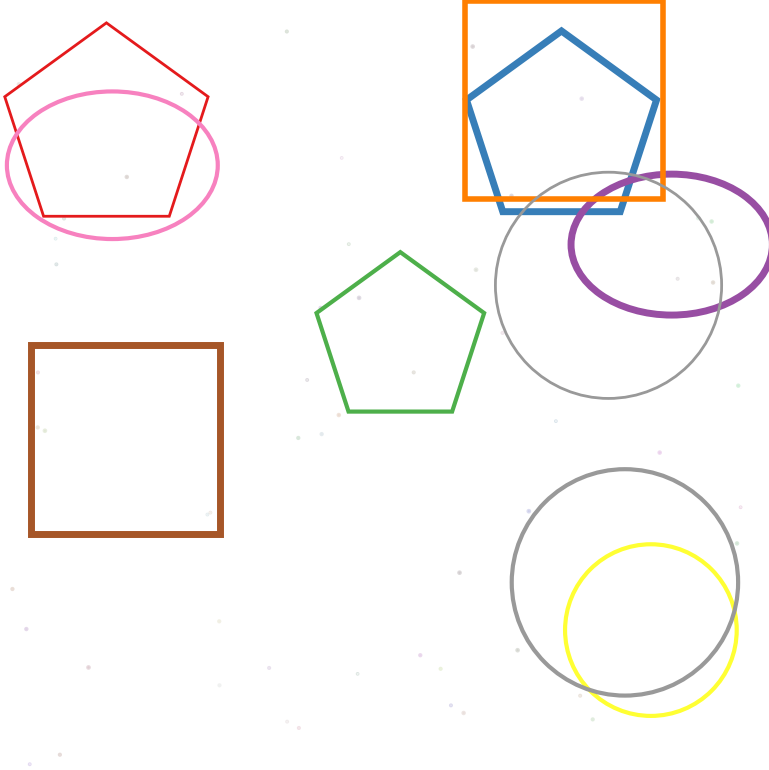[{"shape": "pentagon", "thickness": 1, "radius": 0.69, "center": [0.138, 0.831]}, {"shape": "pentagon", "thickness": 2.5, "radius": 0.65, "center": [0.729, 0.83]}, {"shape": "pentagon", "thickness": 1.5, "radius": 0.57, "center": [0.52, 0.558]}, {"shape": "oval", "thickness": 2.5, "radius": 0.65, "center": [0.872, 0.682]}, {"shape": "square", "thickness": 2, "radius": 0.64, "center": [0.733, 0.87]}, {"shape": "circle", "thickness": 1.5, "radius": 0.56, "center": [0.845, 0.182]}, {"shape": "square", "thickness": 2.5, "radius": 0.62, "center": [0.163, 0.429]}, {"shape": "oval", "thickness": 1.5, "radius": 0.68, "center": [0.146, 0.785]}, {"shape": "circle", "thickness": 1, "radius": 0.73, "center": [0.79, 0.629]}, {"shape": "circle", "thickness": 1.5, "radius": 0.74, "center": [0.812, 0.244]}]